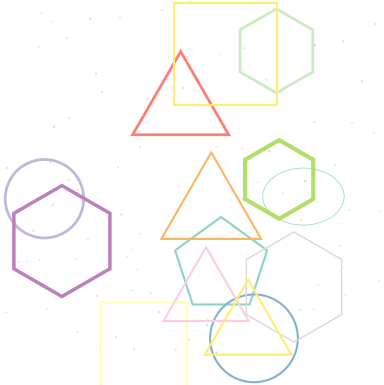[{"shape": "oval", "thickness": 0.5, "radius": 0.53, "center": [0.788, 0.489]}, {"shape": "pentagon", "thickness": 1.5, "radius": 0.63, "center": [0.574, 0.311]}, {"shape": "square", "thickness": 1, "radius": 0.56, "center": [0.371, 0.104]}, {"shape": "circle", "thickness": 2, "radius": 0.51, "center": [0.116, 0.484]}, {"shape": "triangle", "thickness": 2, "radius": 0.72, "center": [0.469, 0.722]}, {"shape": "circle", "thickness": 1.5, "radius": 0.57, "center": [0.66, 0.121]}, {"shape": "triangle", "thickness": 1.5, "radius": 0.75, "center": [0.549, 0.454]}, {"shape": "hexagon", "thickness": 3, "radius": 0.51, "center": [0.725, 0.534]}, {"shape": "triangle", "thickness": 1.5, "radius": 0.64, "center": [0.535, 0.23]}, {"shape": "hexagon", "thickness": 1, "radius": 0.71, "center": [0.764, 0.254]}, {"shape": "hexagon", "thickness": 2.5, "radius": 0.72, "center": [0.161, 0.374]}, {"shape": "hexagon", "thickness": 2, "radius": 0.55, "center": [0.718, 0.868]}, {"shape": "triangle", "thickness": 1.5, "radius": 0.65, "center": [0.644, 0.144]}, {"shape": "square", "thickness": 1.5, "radius": 0.67, "center": [0.585, 0.86]}]